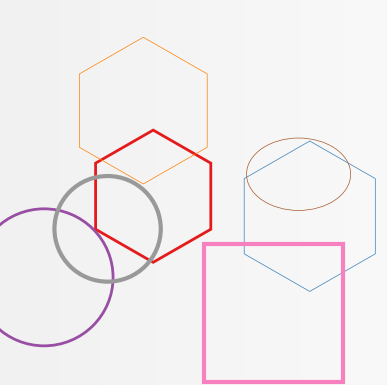[{"shape": "hexagon", "thickness": 2, "radius": 0.86, "center": [0.395, 0.49]}, {"shape": "hexagon", "thickness": 0.5, "radius": 0.98, "center": [0.799, 0.438]}, {"shape": "circle", "thickness": 2, "radius": 0.89, "center": [0.114, 0.28]}, {"shape": "hexagon", "thickness": 0.5, "radius": 0.95, "center": [0.37, 0.713]}, {"shape": "oval", "thickness": 0.5, "radius": 0.67, "center": [0.771, 0.547]}, {"shape": "square", "thickness": 3, "radius": 0.9, "center": [0.707, 0.188]}, {"shape": "circle", "thickness": 3, "radius": 0.69, "center": [0.278, 0.406]}]